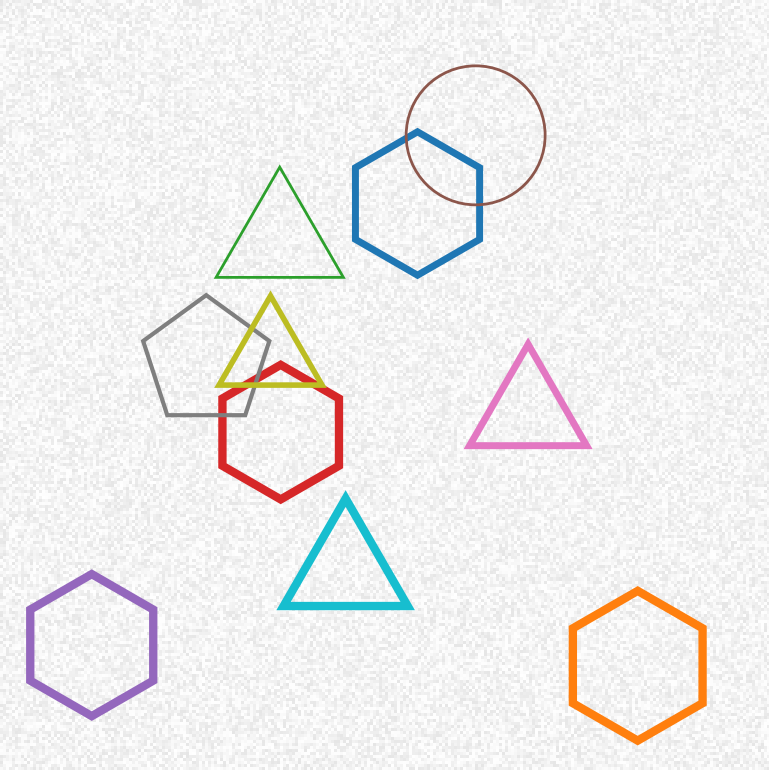[{"shape": "hexagon", "thickness": 2.5, "radius": 0.47, "center": [0.542, 0.736]}, {"shape": "hexagon", "thickness": 3, "radius": 0.49, "center": [0.828, 0.135]}, {"shape": "triangle", "thickness": 1, "radius": 0.48, "center": [0.363, 0.687]}, {"shape": "hexagon", "thickness": 3, "radius": 0.44, "center": [0.365, 0.439]}, {"shape": "hexagon", "thickness": 3, "radius": 0.46, "center": [0.119, 0.162]}, {"shape": "circle", "thickness": 1, "radius": 0.45, "center": [0.618, 0.824]}, {"shape": "triangle", "thickness": 2.5, "radius": 0.44, "center": [0.686, 0.465]}, {"shape": "pentagon", "thickness": 1.5, "radius": 0.43, "center": [0.268, 0.53]}, {"shape": "triangle", "thickness": 2, "radius": 0.39, "center": [0.351, 0.538]}, {"shape": "triangle", "thickness": 3, "radius": 0.47, "center": [0.449, 0.259]}]